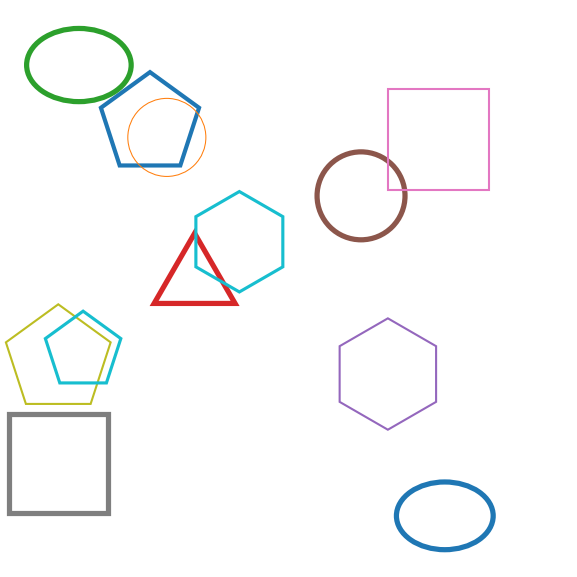[{"shape": "pentagon", "thickness": 2, "radius": 0.45, "center": [0.26, 0.785]}, {"shape": "oval", "thickness": 2.5, "radius": 0.42, "center": [0.77, 0.106]}, {"shape": "circle", "thickness": 0.5, "radius": 0.34, "center": [0.289, 0.761]}, {"shape": "oval", "thickness": 2.5, "radius": 0.45, "center": [0.137, 0.887]}, {"shape": "triangle", "thickness": 2.5, "radius": 0.4, "center": [0.337, 0.514]}, {"shape": "hexagon", "thickness": 1, "radius": 0.48, "center": [0.672, 0.351]}, {"shape": "circle", "thickness": 2.5, "radius": 0.38, "center": [0.625, 0.66]}, {"shape": "square", "thickness": 1, "radius": 0.44, "center": [0.76, 0.758]}, {"shape": "square", "thickness": 2.5, "radius": 0.43, "center": [0.101, 0.197]}, {"shape": "pentagon", "thickness": 1, "radius": 0.48, "center": [0.101, 0.377]}, {"shape": "pentagon", "thickness": 1.5, "radius": 0.34, "center": [0.144, 0.392]}, {"shape": "hexagon", "thickness": 1.5, "radius": 0.43, "center": [0.414, 0.581]}]